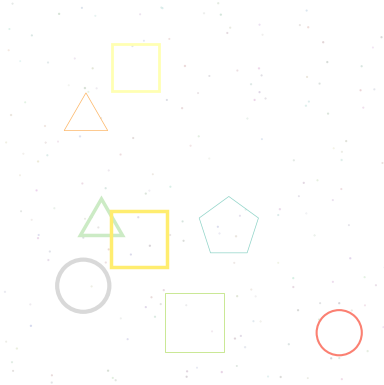[{"shape": "pentagon", "thickness": 0.5, "radius": 0.4, "center": [0.594, 0.409]}, {"shape": "square", "thickness": 2, "radius": 0.31, "center": [0.353, 0.824]}, {"shape": "circle", "thickness": 1.5, "radius": 0.29, "center": [0.881, 0.136]}, {"shape": "triangle", "thickness": 0.5, "radius": 0.33, "center": [0.223, 0.694]}, {"shape": "square", "thickness": 0.5, "radius": 0.39, "center": [0.506, 0.163]}, {"shape": "circle", "thickness": 3, "radius": 0.34, "center": [0.216, 0.258]}, {"shape": "triangle", "thickness": 2.5, "radius": 0.32, "center": [0.264, 0.42]}, {"shape": "square", "thickness": 2.5, "radius": 0.37, "center": [0.361, 0.38]}]